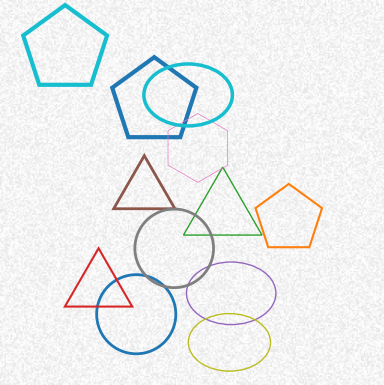[{"shape": "circle", "thickness": 2, "radius": 0.51, "center": [0.354, 0.184]}, {"shape": "pentagon", "thickness": 3, "radius": 0.57, "center": [0.401, 0.737]}, {"shape": "pentagon", "thickness": 1.5, "radius": 0.45, "center": [0.75, 0.431]}, {"shape": "triangle", "thickness": 1, "radius": 0.59, "center": [0.579, 0.448]}, {"shape": "triangle", "thickness": 1.5, "radius": 0.5, "center": [0.256, 0.254]}, {"shape": "oval", "thickness": 1, "radius": 0.58, "center": [0.6, 0.238]}, {"shape": "triangle", "thickness": 2, "radius": 0.46, "center": [0.375, 0.504]}, {"shape": "hexagon", "thickness": 0.5, "radius": 0.45, "center": [0.514, 0.616]}, {"shape": "circle", "thickness": 2, "radius": 0.51, "center": [0.452, 0.355]}, {"shape": "oval", "thickness": 1, "radius": 0.53, "center": [0.596, 0.111]}, {"shape": "pentagon", "thickness": 3, "radius": 0.57, "center": [0.169, 0.872]}, {"shape": "oval", "thickness": 2.5, "radius": 0.57, "center": [0.489, 0.753]}]